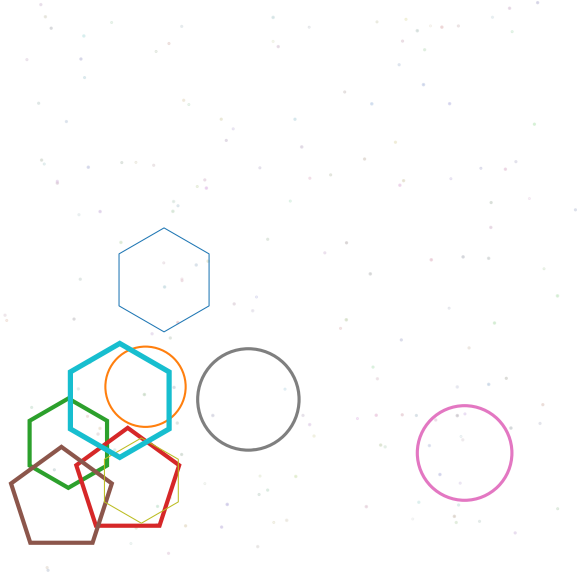[{"shape": "hexagon", "thickness": 0.5, "radius": 0.45, "center": [0.284, 0.514]}, {"shape": "circle", "thickness": 1, "radius": 0.35, "center": [0.252, 0.329]}, {"shape": "hexagon", "thickness": 2, "radius": 0.39, "center": [0.118, 0.232]}, {"shape": "pentagon", "thickness": 2, "radius": 0.47, "center": [0.221, 0.165]}, {"shape": "pentagon", "thickness": 2, "radius": 0.46, "center": [0.106, 0.134]}, {"shape": "circle", "thickness": 1.5, "radius": 0.41, "center": [0.805, 0.215]}, {"shape": "circle", "thickness": 1.5, "radius": 0.44, "center": [0.43, 0.307]}, {"shape": "hexagon", "thickness": 0.5, "radius": 0.37, "center": [0.245, 0.167]}, {"shape": "hexagon", "thickness": 2.5, "radius": 0.49, "center": [0.207, 0.306]}]